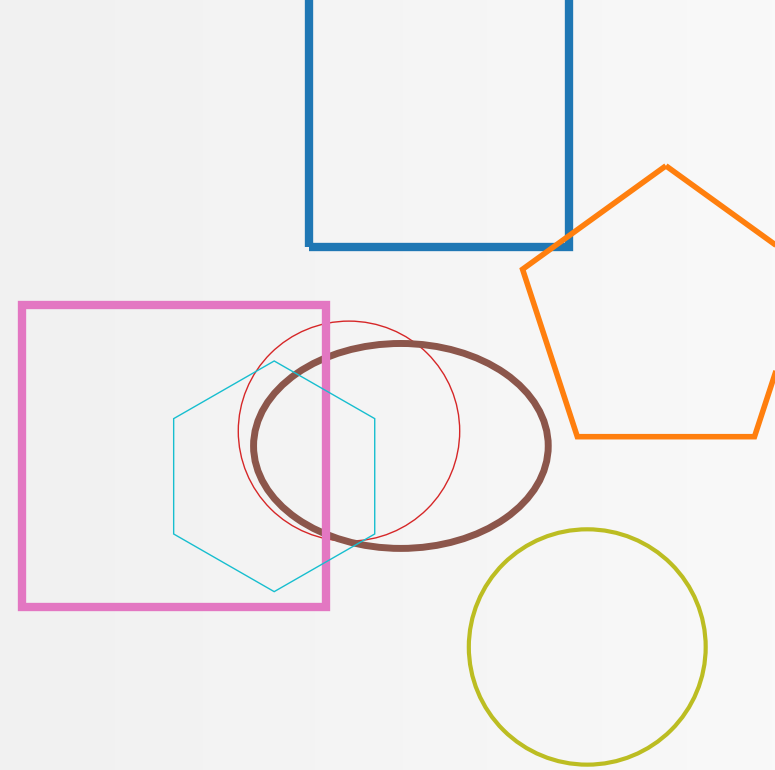[{"shape": "square", "thickness": 3, "radius": 0.84, "center": [0.567, 0.847]}, {"shape": "pentagon", "thickness": 2, "radius": 0.97, "center": [0.859, 0.59]}, {"shape": "circle", "thickness": 0.5, "radius": 0.71, "center": [0.45, 0.44]}, {"shape": "oval", "thickness": 2.5, "radius": 0.95, "center": [0.517, 0.421]}, {"shape": "square", "thickness": 3, "radius": 0.98, "center": [0.225, 0.408]}, {"shape": "circle", "thickness": 1.5, "radius": 0.76, "center": [0.758, 0.16]}, {"shape": "hexagon", "thickness": 0.5, "radius": 0.75, "center": [0.354, 0.381]}]